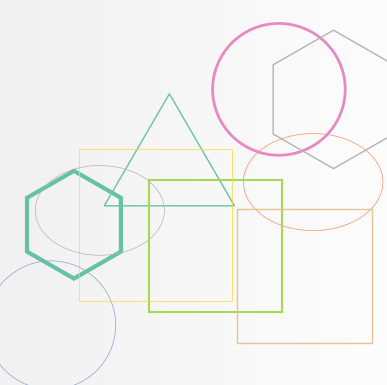[{"shape": "triangle", "thickness": 1, "radius": 0.97, "center": [0.437, 0.562]}, {"shape": "hexagon", "thickness": 3, "radius": 0.7, "center": [0.191, 0.416]}, {"shape": "oval", "thickness": 0.5, "radius": 0.9, "center": [0.808, 0.527]}, {"shape": "circle", "thickness": 0.5, "radius": 0.83, "center": [0.132, 0.156]}, {"shape": "circle", "thickness": 2, "radius": 0.86, "center": [0.72, 0.768]}, {"shape": "square", "thickness": 1.5, "radius": 0.86, "center": [0.556, 0.362]}, {"shape": "square", "thickness": 0.5, "radius": 0.98, "center": [0.401, 0.416]}, {"shape": "square", "thickness": 1, "radius": 0.87, "center": [0.786, 0.282]}, {"shape": "oval", "thickness": 0.5, "radius": 0.83, "center": [0.258, 0.454]}, {"shape": "hexagon", "thickness": 1, "radius": 0.9, "center": [0.861, 0.742]}]